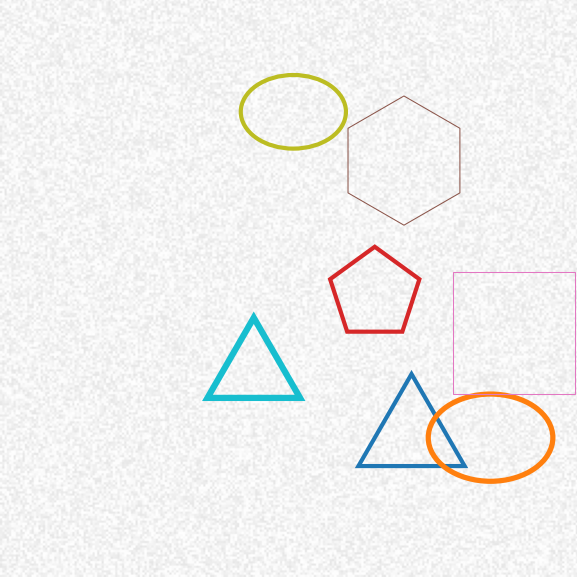[{"shape": "triangle", "thickness": 2, "radius": 0.53, "center": [0.713, 0.245]}, {"shape": "oval", "thickness": 2.5, "radius": 0.54, "center": [0.849, 0.241]}, {"shape": "pentagon", "thickness": 2, "radius": 0.41, "center": [0.649, 0.491]}, {"shape": "hexagon", "thickness": 0.5, "radius": 0.56, "center": [0.699, 0.721]}, {"shape": "square", "thickness": 0.5, "radius": 0.53, "center": [0.89, 0.422]}, {"shape": "oval", "thickness": 2, "radius": 0.46, "center": [0.508, 0.806]}, {"shape": "triangle", "thickness": 3, "radius": 0.46, "center": [0.439, 0.356]}]